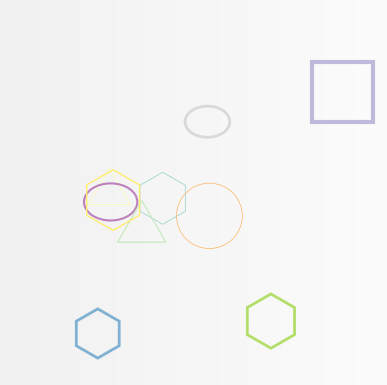[{"shape": "hexagon", "thickness": 0.5, "radius": 0.34, "center": [0.42, 0.485]}, {"shape": "triangle", "thickness": 0.5, "radius": 0.31, "center": [0.282, 0.5]}, {"shape": "square", "thickness": 3, "radius": 0.39, "center": [0.884, 0.762]}, {"shape": "hexagon", "thickness": 2, "radius": 0.32, "center": [0.252, 0.134]}, {"shape": "circle", "thickness": 0.5, "radius": 0.42, "center": [0.54, 0.439]}, {"shape": "hexagon", "thickness": 2, "radius": 0.35, "center": [0.699, 0.166]}, {"shape": "oval", "thickness": 2, "radius": 0.29, "center": [0.535, 0.684]}, {"shape": "oval", "thickness": 1.5, "radius": 0.34, "center": [0.286, 0.475]}, {"shape": "triangle", "thickness": 1, "radius": 0.36, "center": [0.366, 0.407]}, {"shape": "hexagon", "thickness": 1, "radius": 0.39, "center": [0.292, 0.48]}]